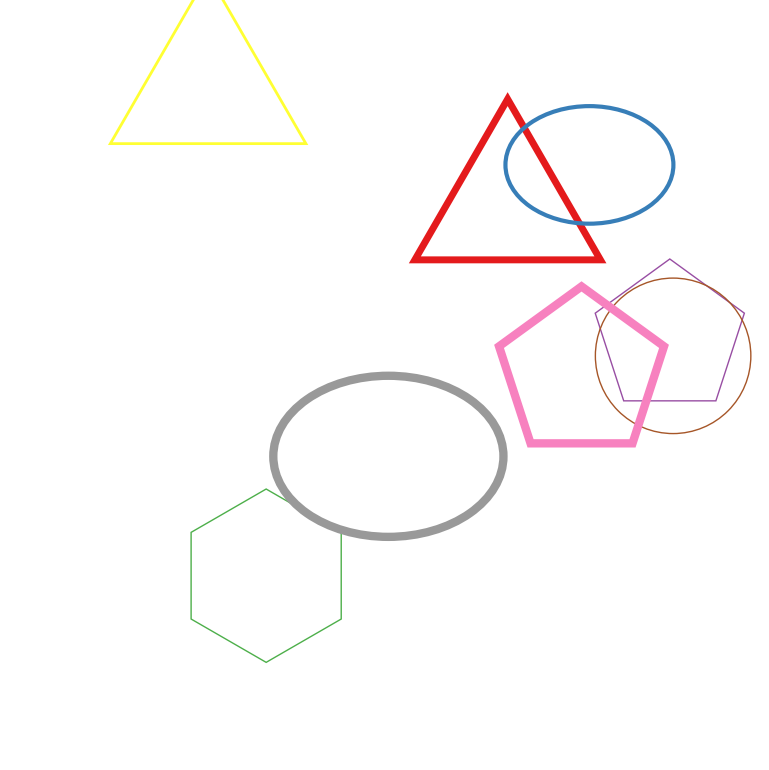[{"shape": "triangle", "thickness": 2.5, "radius": 0.7, "center": [0.659, 0.732]}, {"shape": "oval", "thickness": 1.5, "radius": 0.55, "center": [0.765, 0.786]}, {"shape": "hexagon", "thickness": 0.5, "radius": 0.56, "center": [0.346, 0.252]}, {"shape": "pentagon", "thickness": 0.5, "radius": 0.51, "center": [0.87, 0.562]}, {"shape": "triangle", "thickness": 1, "radius": 0.73, "center": [0.27, 0.887]}, {"shape": "circle", "thickness": 0.5, "radius": 0.5, "center": [0.874, 0.538]}, {"shape": "pentagon", "thickness": 3, "radius": 0.56, "center": [0.755, 0.515]}, {"shape": "oval", "thickness": 3, "radius": 0.75, "center": [0.504, 0.407]}]